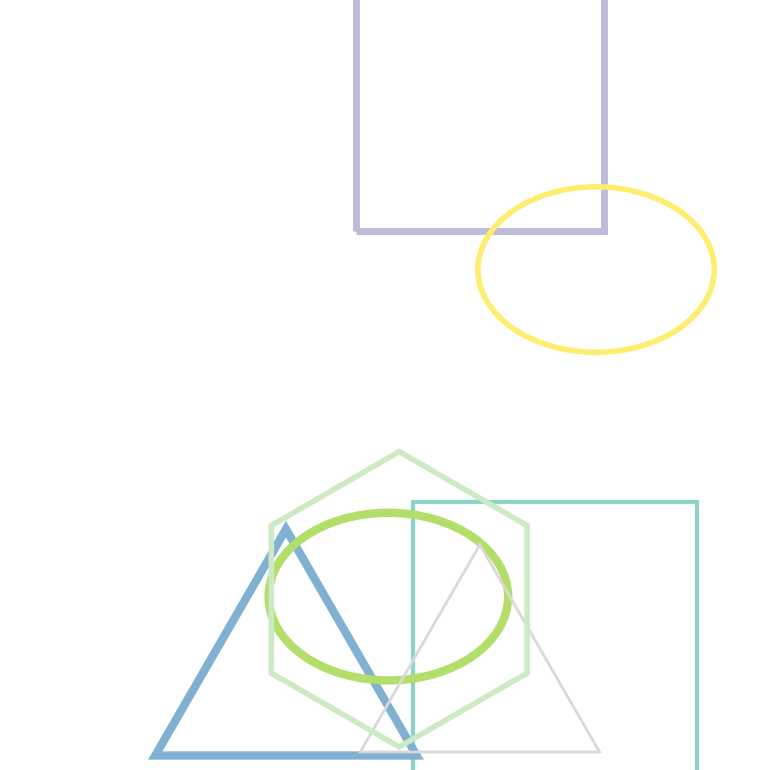[{"shape": "square", "thickness": 1.5, "radius": 0.92, "center": [0.721, 0.163]}, {"shape": "square", "thickness": 2.5, "radius": 0.8, "center": [0.623, 0.861]}, {"shape": "triangle", "thickness": 3, "radius": 0.98, "center": [0.371, 0.117]}, {"shape": "oval", "thickness": 3, "radius": 0.78, "center": [0.504, 0.225]}, {"shape": "triangle", "thickness": 1, "radius": 0.9, "center": [0.623, 0.113]}, {"shape": "hexagon", "thickness": 2, "radius": 0.96, "center": [0.518, 0.222]}, {"shape": "oval", "thickness": 2, "radius": 0.77, "center": [0.774, 0.65]}]